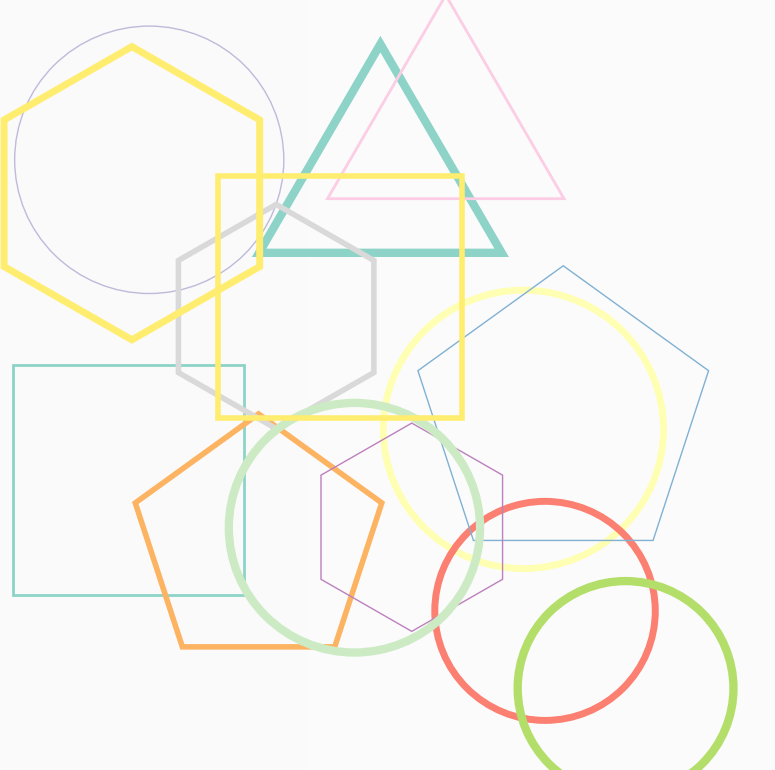[{"shape": "square", "thickness": 1, "radius": 0.75, "center": [0.166, 0.377]}, {"shape": "triangle", "thickness": 3, "radius": 0.9, "center": [0.491, 0.762]}, {"shape": "circle", "thickness": 2.5, "radius": 0.9, "center": [0.675, 0.442]}, {"shape": "circle", "thickness": 0.5, "radius": 0.87, "center": [0.193, 0.792]}, {"shape": "circle", "thickness": 2.5, "radius": 0.71, "center": [0.703, 0.207]}, {"shape": "pentagon", "thickness": 0.5, "radius": 0.99, "center": [0.727, 0.458]}, {"shape": "pentagon", "thickness": 2, "radius": 0.84, "center": [0.334, 0.295]}, {"shape": "circle", "thickness": 3, "radius": 0.7, "center": [0.807, 0.106]}, {"shape": "triangle", "thickness": 1, "radius": 0.88, "center": [0.575, 0.83]}, {"shape": "hexagon", "thickness": 2, "radius": 0.73, "center": [0.356, 0.589]}, {"shape": "hexagon", "thickness": 0.5, "radius": 0.68, "center": [0.531, 0.315]}, {"shape": "circle", "thickness": 3, "radius": 0.81, "center": [0.457, 0.315]}, {"shape": "hexagon", "thickness": 2.5, "radius": 0.95, "center": [0.17, 0.749]}, {"shape": "square", "thickness": 2, "radius": 0.79, "center": [0.439, 0.614]}]